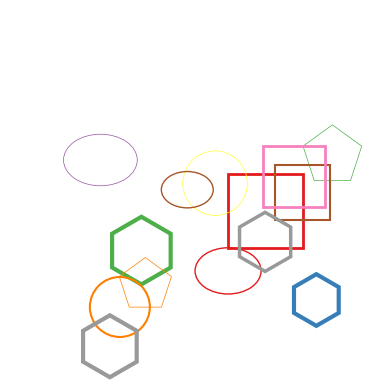[{"shape": "square", "thickness": 2, "radius": 0.48, "center": [0.689, 0.452]}, {"shape": "oval", "thickness": 1, "radius": 0.43, "center": [0.592, 0.296]}, {"shape": "hexagon", "thickness": 3, "radius": 0.34, "center": [0.822, 0.221]}, {"shape": "pentagon", "thickness": 0.5, "radius": 0.4, "center": [0.863, 0.596]}, {"shape": "hexagon", "thickness": 3, "radius": 0.44, "center": [0.367, 0.349]}, {"shape": "oval", "thickness": 0.5, "radius": 0.48, "center": [0.261, 0.584]}, {"shape": "circle", "thickness": 1.5, "radius": 0.39, "center": [0.311, 0.203]}, {"shape": "pentagon", "thickness": 0.5, "radius": 0.36, "center": [0.378, 0.26]}, {"shape": "circle", "thickness": 0.5, "radius": 0.42, "center": [0.559, 0.524]}, {"shape": "square", "thickness": 1.5, "radius": 0.36, "center": [0.786, 0.5]}, {"shape": "oval", "thickness": 1, "radius": 0.34, "center": [0.486, 0.507]}, {"shape": "square", "thickness": 2, "radius": 0.4, "center": [0.763, 0.542]}, {"shape": "hexagon", "thickness": 2.5, "radius": 0.38, "center": [0.689, 0.372]}, {"shape": "hexagon", "thickness": 3, "radius": 0.4, "center": [0.285, 0.101]}]